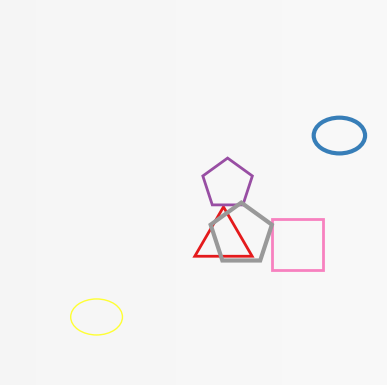[{"shape": "triangle", "thickness": 2, "radius": 0.43, "center": [0.577, 0.377]}, {"shape": "oval", "thickness": 3, "radius": 0.33, "center": [0.876, 0.648]}, {"shape": "pentagon", "thickness": 2, "radius": 0.34, "center": [0.587, 0.522]}, {"shape": "oval", "thickness": 1, "radius": 0.33, "center": [0.249, 0.177]}, {"shape": "square", "thickness": 2, "radius": 0.33, "center": [0.767, 0.365]}, {"shape": "pentagon", "thickness": 3, "radius": 0.42, "center": [0.623, 0.391]}]